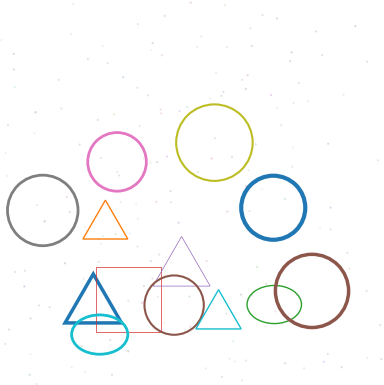[{"shape": "triangle", "thickness": 2.5, "radius": 0.42, "center": [0.242, 0.204]}, {"shape": "circle", "thickness": 3, "radius": 0.42, "center": [0.71, 0.46]}, {"shape": "triangle", "thickness": 1, "radius": 0.34, "center": [0.274, 0.413]}, {"shape": "oval", "thickness": 1, "radius": 0.35, "center": [0.712, 0.209]}, {"shape": "square", "thickness": 0.5, "radius": 0.42, "center": [0.334, 0.222]}, {"shape": "triangle", "thickness": 0.5, "radius": 0.43, "center": [0.472, 0.3]}, {"shape": "circle", "thickness": 2.5, "radius": 0.48, "center": [0.81, 0.244]}, {"shape": "circle", "thickness": 1.5, "radius": 0.39, "center": [0.452, 0.207]}, {"shape": "circle", "thickness": 2, "radius": 0.38, "center": [0.304, 0.58]}, {"shape": "circle", "thickness": 2, "radius": 0.46, "center": [0.111, 0.453]}, {"shape": "circle", "thickness": 1.5, "radius": 0.5, "center": [0.557, 0.63]}, {"shape": "oval", "thickness": 2, "radius": 0.36, "center": [0.259, 0.131]}, {"shape": "triangle", "thickness": 1, "radius": 0.34, "center": [0.568, 0.18]}]